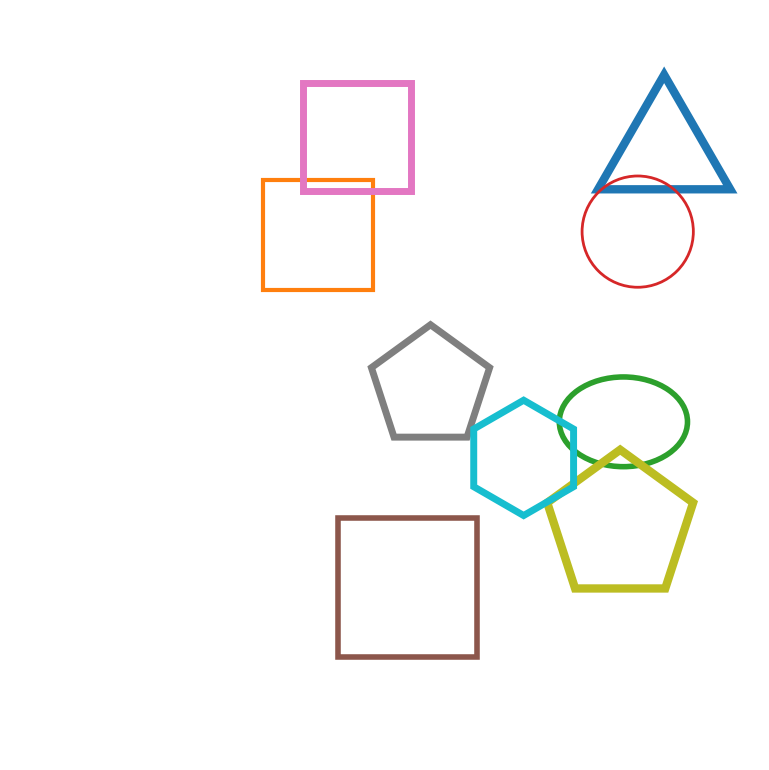[{"shape": "triangle", "thickness": 3, "radius": 0.5, "center": [0.863, 0.804]}, {"shape": "square", "thickness": 1.5, "radius": 0.36, "center": [0.413, 0.695]}, {"shape": "oval", "thickness": 2, "radius": 0.42, "center": [0.81, 0.452]}, {"shape": "circle", "thickness": 1, "radius": 0.36, "center": [0.828, 0.699]}, {"shape": "square", "thickness": 2, "radius": 0.45, "center": [0.529, 0.237]}, {"shape": "square", "thickness": 2.5, "radius": 0.35, "center": [0.464, 0.822]}, {"shape": "pentagon", "thickness": 2.5, "radius": 0.4, "center": [0.559, 0.498]}, {"shape": "pentagon", "thickness": 3, "radius": 0.5, "center": [0.805, 0.316]}, {"shape": "hexagon", "thickness": 2.5, "radius": 0.37, "center": [0.68, 0.405]}]